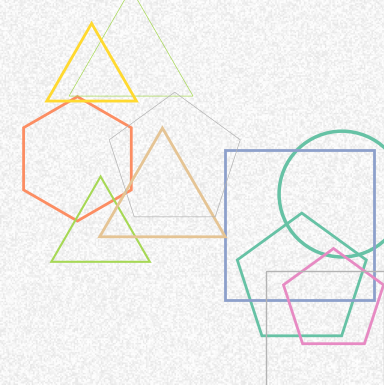[{"shape": "circle", "thickness": 2.5, "radius": 0.82, "center": [0.888, 0.496]}, {"shape": "pentagon", "thickness": 2, "radius": 0.88, "center": [0.784, 0.27]}, {"shape": "hexagon", "thickness": 2, "radius": 0.81, "center": [0.201, 0.587]}, {"shape": "square", "thickness": 2, "radius": 0.97, "center": [0.778, 0.416]}, {"shape": "pentagon", "thickness": 2, "radius": 0.68, "center": [0.866, 0.218]}, {"shape": "triangle", "thickness": 1.5, "radius": 0.74, "center": [0.261, 0.394]}, {"shape": "triangle", "thickness": 0.5, "radius": 0.93, "center": [0.34, 0.843]}, {"shape": "triangle", "thickness": 2, "radius": 0.67, "center": [0.238, 0.805]}, {"shape": "triangle", "thickness": 2, "radius": 0.94, "center": [0.422, 0.479]}, {"shape": "square", "thickness": 1, "radius": 0.77, "center": [0.843, 0.142]}, {"shape": "pentagon", "thickness": 0.5, "radius": 0.89, "center": [0.454, 0.582]}]